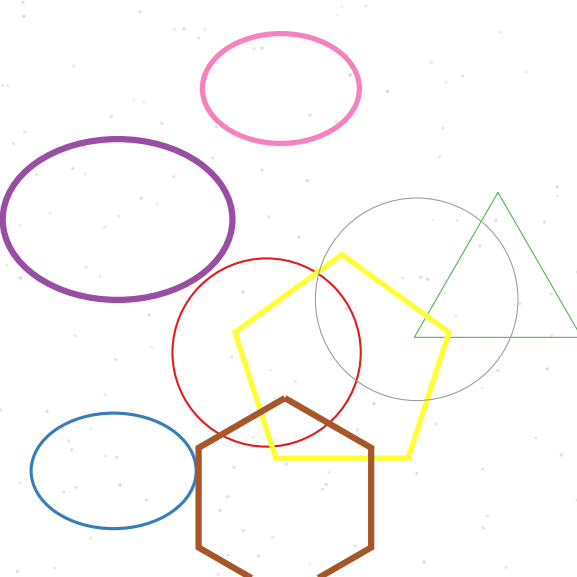[{"shape": "circle", "thickness": 1, "radius": 0.81, "center": [0.462, 0.389]}, {"shape": "oval", "thickness": 1.5, "radius": 0.71, "center": [0.197, 0.184]}, {"shape": "triangle", "thickness": 0.5, "radius": 0.84, "center": [0.862, 0.499]}, {"shape": "oval", "thickness": 3, "radius": 0.99, "center": [0.204, 0.619]}, {"shape": "pentagon", "thickness": 2.5, "radius": 0.97, "center": [0.592, 0.364]}, {"shape": "hexagon", "thickness": 3, "radius": 0.86, "center": [0.493, 0.137]}, {"shape": "oval", "thickness": 2.5, "radius": 0.68, "center": [0.486, 0.846]}, {"shape": "circle", "thickness": 0.5, "radius": 0.88, "center": [0.722, 0.481]}]